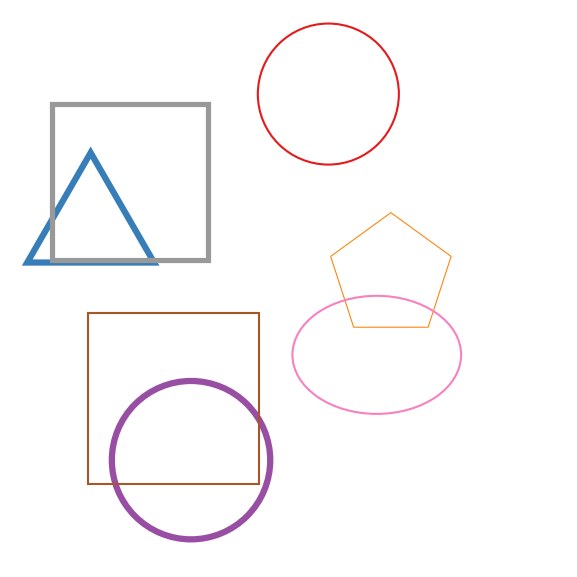[{"shape": "circle", "thickness": 1, "radius": 0.61, "center": [0.569, 0.836]}, {"shape": "triangle", "thickness": 3, "radius": 0.63, "center": [0.157, 0.608]}, {"shape": "circle", "thickness": 3, "radius": 0.69, "center": [0.331, 0.202]}, {"shape": "pentagon", "thickness": 0.5, "radius": 0.55, "center": [0.677, 0.521]}, {"shape": "square", "thickness": 1, "radius": 0.74, "center": [0.301, 0.309]}, {"shape": "oval", "thickness": 1, "radius": 0.73, "center": [0.652, 0.385]}, {"shape": "square", "thickness": 2.5, "radius": 0.67, "center": [0.225, 0.684]}]